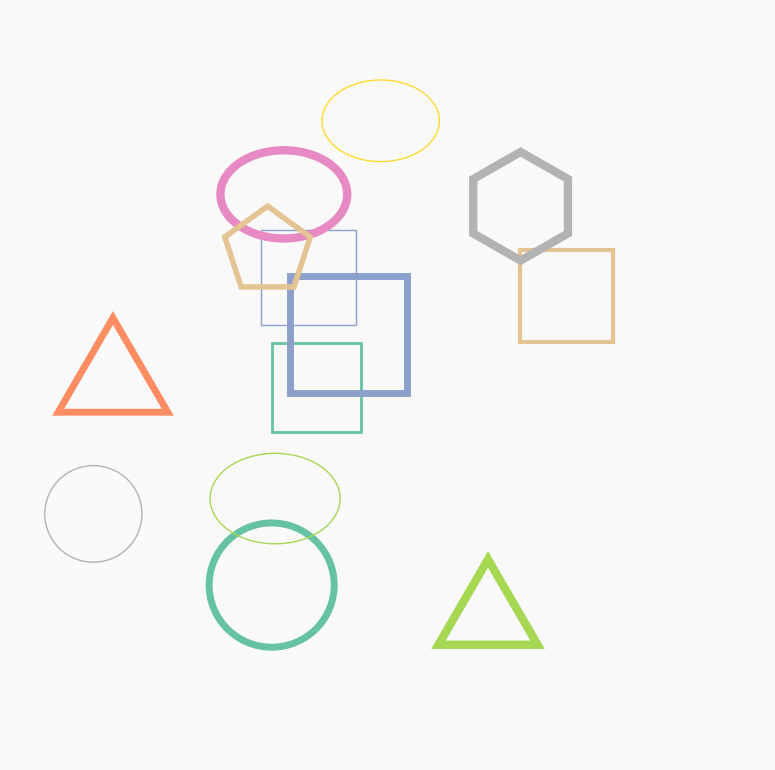[{"shape": "square", "thickness": 1, "radius": 0.29, "center": [0.408, 0.497]}, {"shape": "circle", "thickness": 2.5, "radius": 0.4, "center": [0.351, 0.24]}, {"shape": "triangle", "thickness": 2.5, "radius": 0.41, "center": [0.146, 0.505]}, {"shape": "square", "thickness": 0.5, "radius": 0.31, "center": [0.398, 0.639]}, {"shape": "square", "thickness": 2.5, "radius": 0.38, "center": [0.449, 0.566]}, {"shape": "oval", "thickness": 3, "radius": 0.41, "center": [0.366, 0.748]}, {"shape": "triangle", "thickness": 3, "radius": 0.37, "center": [0.63, 0.2]}, {"shape": "oval", "thickness": 0.5, "radius": 0.42, "center": [0.355, 0.353]}, {"shape": "oval", "thickness": 0.5, "radius": 0.38, "center": [0.491, 0.843]}, {"shape": "square", "thickness": 1.5, "radius": 0.3, "center": [0.731, 0.616]}, {"shape": "pentagon", "thickness": 2, "radius": 0.29, "center": [0.345, 0.674]}, {"shape": "circle", "thickness": 0.5, "radius": 0.31, "center": [0.12, 0.333]}, {"shape": "hexagon", "thickness": 3, "radius": 0.35, "center": [0.672, 0.732]}]